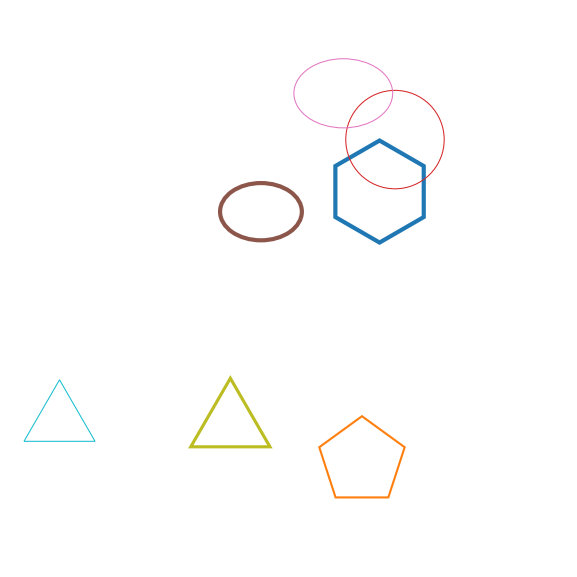[{"shape": "hexagon", "thickness": 2, "radius": 0.44, "center": [0.657, 0.667]}, {"shape": "pentagon", "thickness": 1, "radius": 0.39, "center": [0.627, 0.201]}, {"shape": "circle", "thickness": 0.5, "radius": 0.43, "center": [0.684, 0.757]}, {"shape": "oval", "thickness": 2, "radius": 0.35, "center": [0.452, 0.633]}, {"shape": "oval", "thickness": 0.5, "radius": 0.43, "center": [0.594, 0.838]}, {"shape": "triangle", "thickness": 1.5, "radius": 0.4, "center": [0.399, 0.265]}, {"shape": "triangle", "thickness": 0.5, "radius": 0.36, "center": [0.103, 0.27]}]